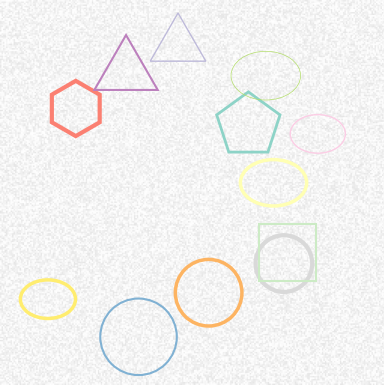[{"shape": "pentagon", "thickness": 2, "radius": 0.43, "center": [0.645, 0.675]}, {"shape": "oval", "thickness": 2.5, "radius": 0.43, "center": [0.71, 0.525]}, {"shape": "triangle", "thickness": 1, "radius": 0.42, "center": [0.462, 0.883]}, {"shape": "hexagon", "thickness": 3, "radius": 0.36, "center": [0.197, 0.718]}, {"shape": "circle", "thickness": 1.5, "radius": 0.5, "center": [0.36, 0.125]}, {"shape": "circle", "thickness": 2.5, "radius": 0.43, "center": [0.542, 0.24]}, {"shape": "oval", "thickness": 0.5, "radius": 0.45, "center": [0.69, 0.804]}, {"shape": "oval", "thickness": 1, "radius": 0.36, "center": [0.825, 0.652]}, {"shape": "circle", "thickness": 3, "radius": 0.37, "center": [0.737, 0.315]}, {"shape": "triangle", "thickness": 1.5, "radius": 0.48, "center": [0.327, 0.814]}, {"shape": "square", "thickness": 1.5, "radius": 0.37, "center": [0.747, 0.345]}, {"shape": "oval", "thickness": 2.5, "radius": 0.36, "center": [0.125, 0.223]}]